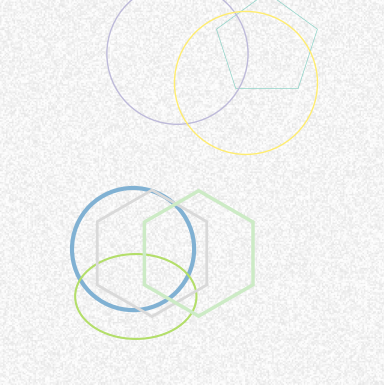[{"shape": "pentagon", "thickness": 0.5, "radius": 0.69, "center": [0.693, 0.882]}, {"shape": "circle", "thickness": 1, "radius": 0.92, "center": [0.461, 0.86]}, {"shape": "circle", "thickness": 3, "radius": 0.79, "center": [0.346, 0.353]}, {"shape": "oval", "thickness": 1.5, "radius": 0.79, "center": [0.353, 0.23]}, {"shape": "hexagon", "thickness": 2, "radius": 0.82, "center": [0.395, 0.342]}, {"shape": "hexagon", "thickness": 2.5, "radius": 0.81, "center": [0.516, 0.342]}, {"shape": "circle", "thickness": 1, "radius": 0.93, "center": [0.639, 0.785]}]